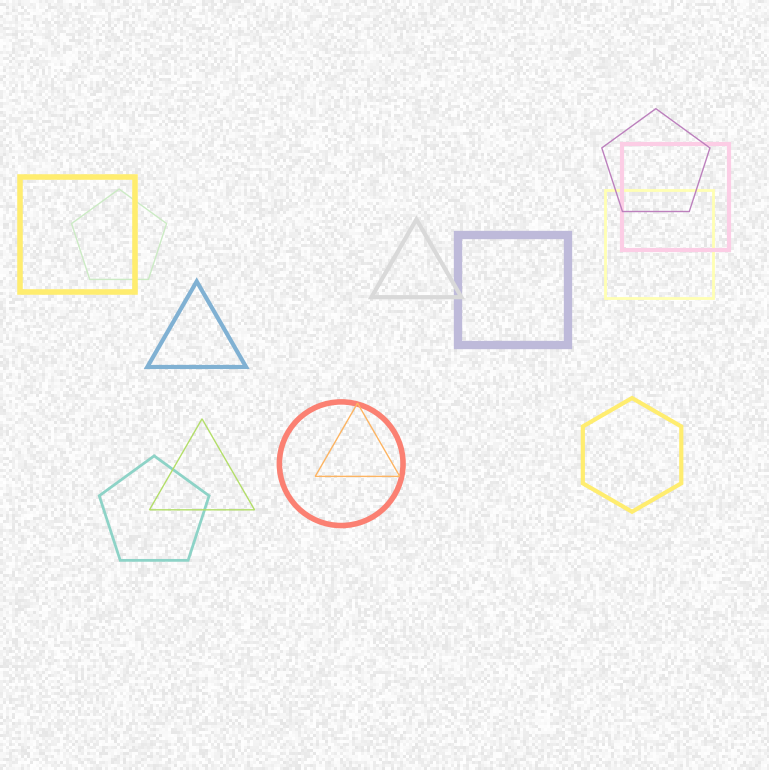[{"shape": "pentagon", "thickness": 1, "radius": 0.38, "center": [0.2, 0.333]}, {"shape": "square", "thickness": 1, "radius": 0.35, "center": [0.855, 0.683]}, {"shape": "square", "thickness": 3, "radius": 0.36, "center": [0.667, 0.624]}, {"shape": "circle", "thickness": 2, "radius": 0.4, "center": [0.443, 0.398]}, {"shape": "triangle", "thickness": 1.5, "radius": 0.37, "center": [0.255, 0.56]}, {"shape": "triangle", "thickness": 0.5, "radius": 0.32, "center": [0.464, 0.413]}, {"shape": "triangle", "thickness": 0.5, "radius": 0.39, "center": [0.262, 0.377]}, {"shape": "square", "thickness": 1.5, "radius": 0.35, "center": [0.877, 0.744]}, {"shape": "triangle", "thickness": 1.5, "radius": 0.34, "center": [0.541, 0.648]}, {"shape": "pentagon", "thickness": 0.5, "radius": 0.37, "center": [0.852, 0.785]}, {"shape": "pentagon", "thickness": 0.5, "radius": 0.32, "center": [0.155, 0.69]}, {"shape": "hexagon", "thickness": 1.5, "radius": 0.37, "center": [0.821, 0.409]}, {"shape": "square", "thickness": 2, "radius": 0.37, "center": [0.101, 0.695]}]